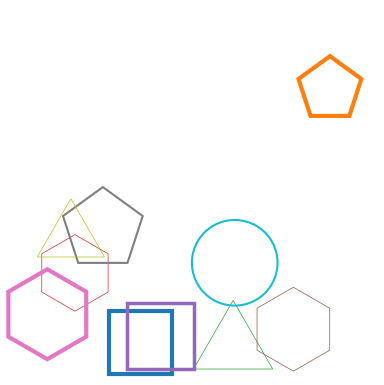[{"shape": "square", "thickness": 3, "radius": 0.41, "center": [0.366, 0.11]}, {"shape": "pentagon", "thickness": 3, "radius": 0.43, "center": [0.857, 0.768]}, {"shape": "triangle", "thickness": 0.5, "radius": 0.59, "center": [0.606, 0.101]}, {"shape": "hexagon", "thickness": 0.5, "radius": 0.5, "center": [0.195, 0.291]}, {"shape": "square", "thickness": 2.5, "radius": 0.43, "center": [0.416, 0.127]}, {"shape": "hexagon", "thickness": 0.5, "radius": 0.54, "center": [0.762, 0.145]}, {"shape": "hexagon", "thickness": 3, "radius": 0.58, "center": [0.123, 0.184]}, {"shape": "pentagon", "thickness": 1.5, "radius": 0.54, "center": [0.267, 0.405]}, {"shape": "triangle", "thickness": 0.5, "radius": 0.5, "center": [0.184, 0.383]}, {"shape": "circle", "thickness": 1.5, "radius": 0.56, "center": [0.61, 0.317]}]